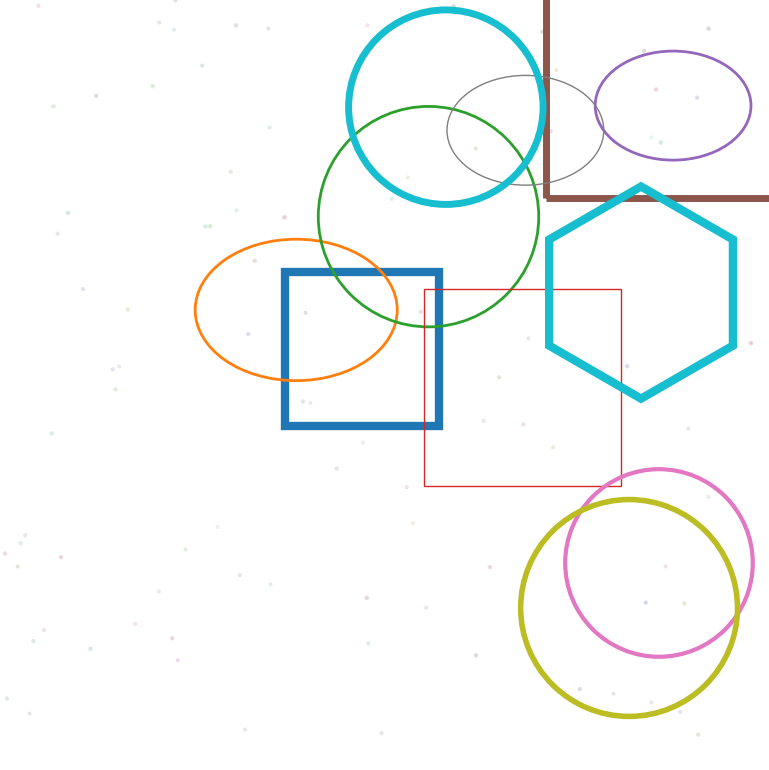[{"shape": "square", "thickness": 3, "radius": 0.5, "center": [0.47, 0.547]}, {"shape": "oval", "thickness": 1, "radius": 0.66, "center": [0.385, 0.598]}, {"shape": "circle", "thickness": 1, "radius": 0.72, "center": [0.557, 0.719]}, {"shape": "square", "thickness": 0.5, "radius": 0.64, "center": [0.679, 0.496]}, {"shape": "oval", "thickness": 1, "radius": 0.51, "center": [0.874, 0.863]}, {"shape": "square", "thickness": 2.5, "radius": 0.75, "center": [0.858, 0.893]}, {"shape": "circle", "thickness": 1.5, "radius": 0.61, "center": [0.856, 0.269]}, {"shape": "oval", "thickness": 0.5, "radius": 0.51, "center": [0.682, 0.831]}, {"shape": "circle", "thickness": 2, "radius": 0.7, "center": [0.817, 0.21]}, {"shape": "hexagon", "thickness": 3, "radius": 0.69, "center": [0.833, 0.62]}, {"shape": "circle", "thickness": 2.5, "radius": 0.63, "center": [0.579, 0.861]}]